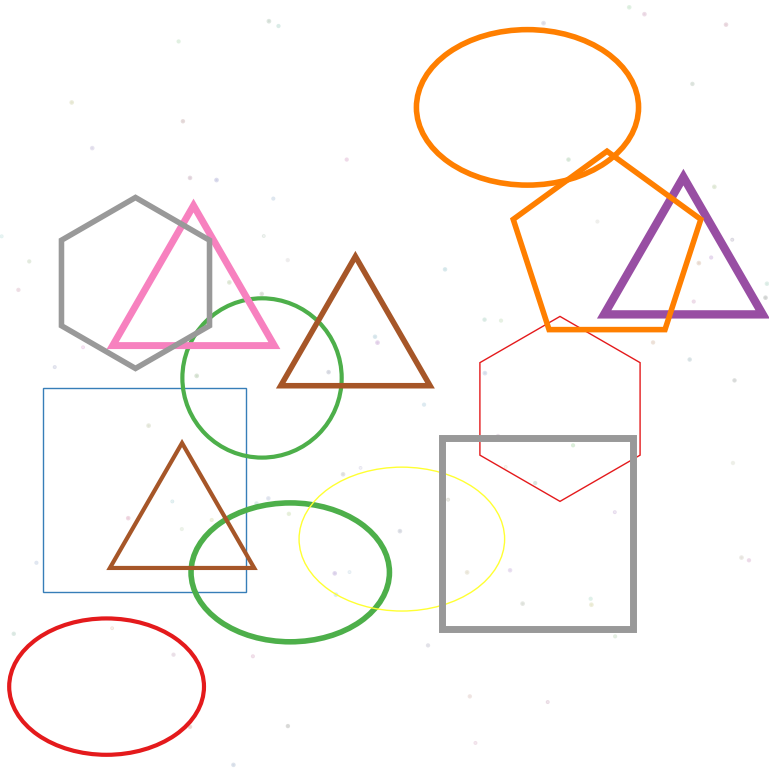[{"shape": "oval", "thickness": 1.5, "radius": 0.63, "center": [0.138, 0.108]}, {"shape": "hexagon", "thickness": 0.5, "radius": 0.6, "center": [0.727, 0.469]}, {"shape": "square", "thickness": 0.5, "radius": 0.66, "center": [0.188, 0.364]}, {"shape": "oval", "thickness": 2, "radius": 0.64, "center": [0.377, 0.257]}, {"shape": "circle", "thickness": 1.5, "radius": 0.52, "center": [0.34, 0.509]}, {"shape": "triangle", "thickness": 3, "radius": 0.59, "center": [0.888, 0.651]}, {"shape": "pentagon", "thickness": 2, "radius": 0.64, "center": [0.788, 0.676]}, {"shape": "oval", "thickness": 2, "radius": 0.72, "center": [0.685, 0.861]}, {"shape": "oval", "thickness": 0.5, "radius": 0.67, "center": [0.522, 0.3]}, {"shape": "triangle", "thickness": 2, "radius": 0.56, "center": [0.462, 0.555]}, {"shape": "triangle", "thickness": 1.5, "radius": 0.54, "center": [0.236, 0.316]}, {"shape": "triangle", "thickness": 2.5, "radius": 0.61, "center": [0.251, 0.612]}, {"shape": "square", "thickness": 2.5, "radius": 0.62, "center": [0.698, 0.307]}, {"shape": "hexagon", "thickness": 2, "radius": 0.56, "center": [0.176, 0.633]}]